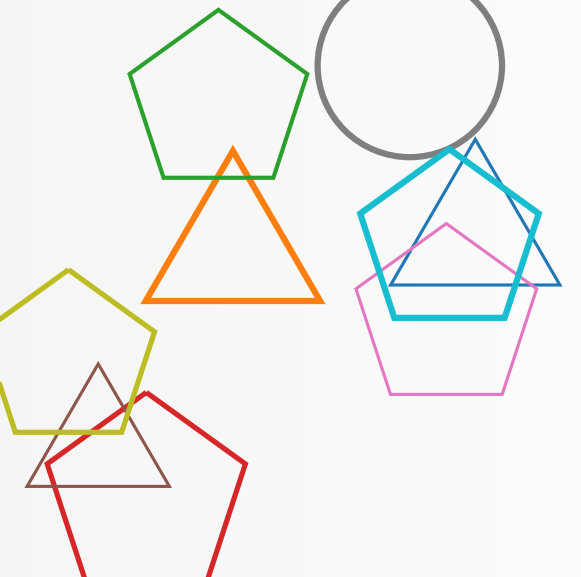[{"shape": "triangle", "thickness": 1.5, "radius": 0.84, "center": [0.818, 0.59]}, {"shape": "triangle", "thickness": 3, "radius": 0.87, "center": [0.401, 0.565]}, {"shape": "pentagon", "thickness": 2, "radius": 0.8, "center": [0.376, 0.821]}, {"shape": "pentagon", "thickness": 2.5, "radius": 0.9, "center": [0.252, 0.14]}, {"shape": "triangle", "thickness": 1.5, "radius": 0.71, "center": [0.169, 0.228]}, {"shape": "pentagon", "thickness": 1.5, "radius": 0.82, "center": [0.768, 0.449]}, {"shape": "circle", "thickness": 3, "radius": 0.79, "center": [0.705, 0.886]}, {"shape": "pentagon", "thickness": 2.5, "radius": 0.78, "center": [0.118, 0.377]}, {"shape": "pentagon", "thickness": 3, "radius": 0.81, "center": [0.773, 0.579]}]